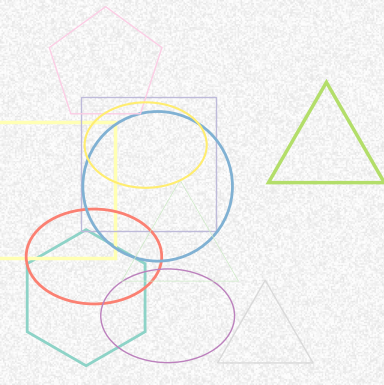[{"shape": "hexagon", "thickness": 2, "radius": 0.88, "center": [0.224, 0.227]}, {"shape": "square", "thickness": 2.5, "radius": 0.88, "center": [0.122, 0.507]}, {"shape": "square", "thickness": 1, "radius": 0.87, "center": [0.386, 0.575]}, {"shape": "oval", "thickness": 2, "radius": 0.88, "center": [0.244, 0.334]}, {"shape": "circle", "thickness": 2, "radius": 0.97, "center": [0.409, 0.516]}, {"shape": "triangle", "thickness": 2.5, "radius": 0.87, "center": [0.848, 0.613]}, {"shape": "pentagon", "thickness": 1, "radius": 0.77, "center": [0.274, 0.829]}, {"shape": "triangle", "thickness": 1, "radius": 0.72, "center": [0.689, 0.129]}, {"shape": "oval", "thickness": 1, "radius": 0.87, "center": [0.435, 0.18]}, {"shape": "triangle", "thickness": 0.5, "radius": 0.88, "center": [0.468, 0.357]}, {"shape": "oval", "thickness": 1.5, "radius": 0.79, "center": [0.378, 0.623]}]